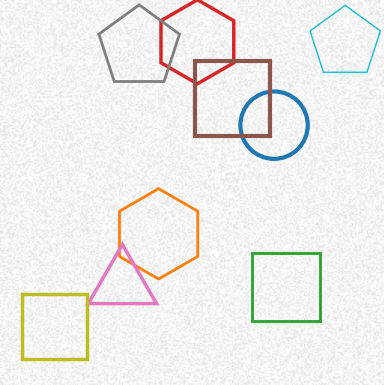[{"shape": "circle", "thickness": 3, "radius": 0.44, "center": [0.712, 0.675]}, {"shape": "hexagon", "thickness": 2, "radius": 0.59, "center": [0.412, 0.393]}, {"shape": "square", "thickness": 2, "radius": 0.44, "center": [0.742, 0.254]}, {"shape": "hexagon", "thickness": 2.5, "radius": 0.55, "center": [0.513, 0.891]}, {"shape": "square", "thickness": 3, "radius": 0.49, "center": [0.604, 0.744]}, {"shape": "triangle", "thickness": 2.5, "radius": 0.51, "center": [0.318, 0.263]}, {"shape": "pentagon", "thickness": 2, "radius": 0.55, "center": [0.361, 0.877]}, {"shape": "square", "thickness": 2.5, "radius": 0.42, "center": [0.141, 0.151]}, {"shape": "pentagon", "thickness": 1, "radius": 0.48, "center": [0.897, 0.89]}]